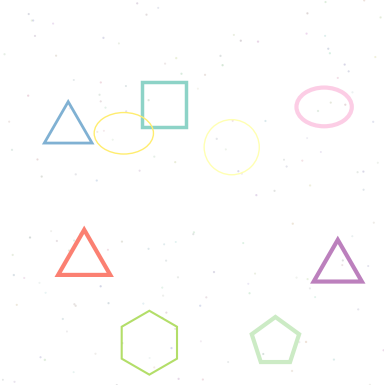[{"shape": "square", "thickness": 2.5, "radius": 0.29, "center": [0.426, 0.728]}, {"shape": "circle", "thickness": 1, "radius": 0.36, "center": [0.602, 0.618]}, {"shape": "triangle", "thickness": 3, "radius": 0.39, "center": [0.219, 0.325]}, {"shape": "triangle", "thickness": 2, "radius": 0.36, "center": [0.177, 0.664]}, {"shape": "hexagon", "thickness": 1.5, "radius": 0.41, "center": [0.388, 0.11]}, {"shape": "oval", "thickness": 3, "radius": 0.36, "center": [0.842, 0.722]}, {"shape": "triangle", "thickness": 3, "radius": 0.36, "center": [0.877, 0.305]}, {"shape": "pentagon", "thickness": 3, "radius": 0.32, "center": [0.715, 0.112]}, {"shape": "oval", "thickness": 1, "radius": 0.38, "center": [0.322, 0.654]}]